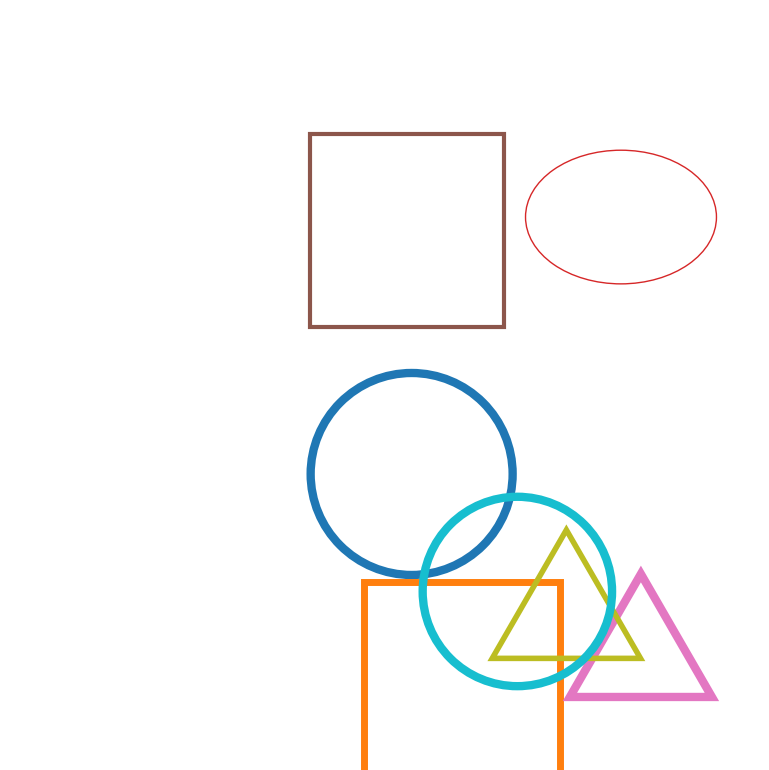[{"shape": "circle", "thickness": 3, "radius": 0.66, "center": [0.535, 0.384]}, {"shape": "square", "thickness": 2.5, "radius": 0.64, "center": [0.6, 0.117]}, {"shape": "oval", "thickness": 0.5, "radius": 0.62, "center": [0.806, 0.718]}, {"shape": "square", "thickness": 1.5, "radius": 0.63, "center": [0.529, 0.7]}, {"shape": "triangle", "thickness": 3, "radius": 0.53, "center": [0.832, 0.148]}, {"shape": "triangle", "thickness": 2, "radius": 0.56, "center": [0.736, 0.201]}, {"shape": "circle", "thickness": 3, "radius": 0.61, "center": [0.672, 0.232]}]